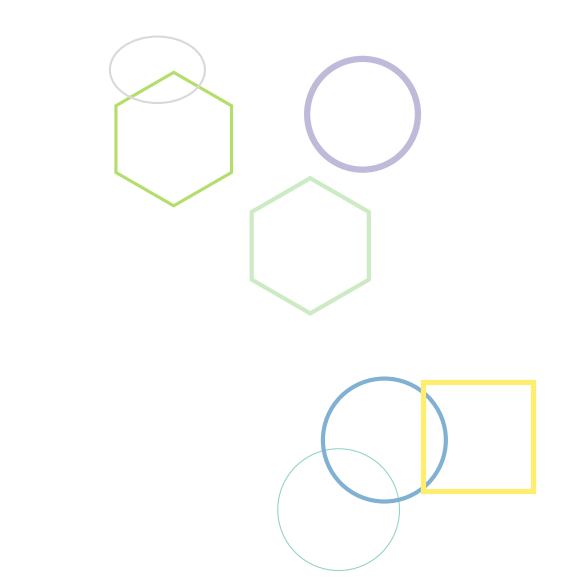[{"shape": "circle", "thickness": 0.5, "radius": 0.53, "center": [0.586, 0.117]}, {"shape": "circle", "thickness": 3, "radius": 0.48, "center": [0.628, 0.801]}, {"shape": "circle", "thickness": 2, "radius": 0.53, "center": [0.666, 0.237]}, {"shape": "hexagon", "thickness": 1.5, "radius": 0.58, "center": [0.301, 0.758]}, {"shape": "oval", "thickness": 1, "radius": 0.41, "center": [0.273, 0.878]}, {"shape": "hexagon", "thickness": 2, "radius": 0.59, "center": [0.537, 0.574]}, {"shape": "square", "thickness": 2.5, "radius": 0.47, "center": [0.828, 0.244]}]